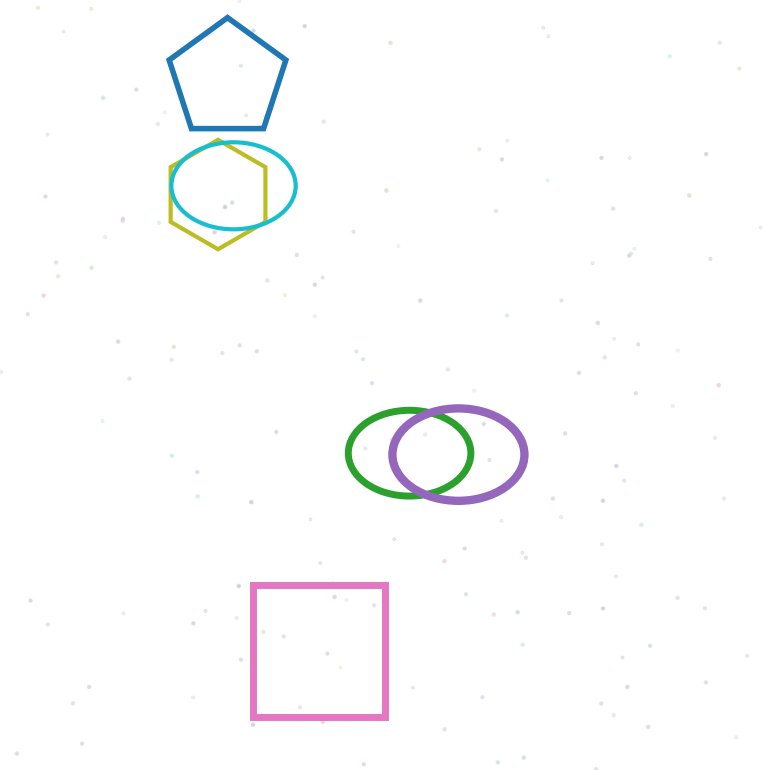[{"shape": "pentagon", "thickness": 2, "radius": 0.4, "center": [0.295, 0.897]}, {"shape": "oval", "thickness": 2.5, "radius": 0.4, "center": [0.532, 0.411]}, {"shape": "oval", "thickness": 3, "radius": 0.43, "center": [0.595, 0.41]}, {"shape": "square", "thickness": 2.5, "radius": 0.43, "center": [0.414, 0.154]}, {"shape": "hexagon", "thickness": 1.5, "radius": 0.36, "center": [0.283, 0.747]}, {"shape": "oval", "thickness": 1.5, "radius": 0.4, "center": [0.303, 0.759]}]